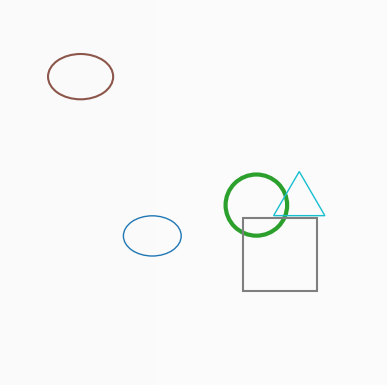[{"shape": "oval", "thickness": 1, "radius": 0.37, "center": [0.393, 0.387]}, {"shape": "circle", "thickness": 3, "radius": 0.4, "center": [0.662, 0.467]}, {"shape": "oval", "thickness": 1.5, "radius": 0.42, "center": [0.208, 0.801]}, {"shape": "square", "thickness": 1.5, "radius": 0.48, "center": [0.723, 0.339]}, {"shape": "triangle", "thickness": 1, "radius": 0.38, "center": [0.772, 0.478]}]